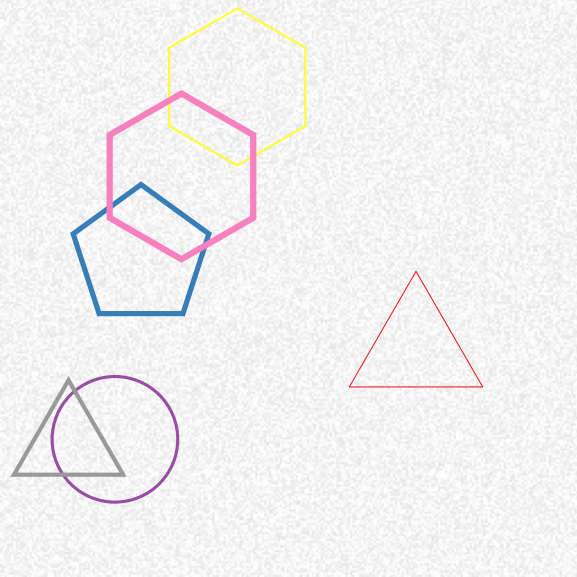[{"shape": "triangle", "thickness": 0.5, "radius": 0.67, "center": [0.72, 0.396]}, {"shape": "pentagon", "thickness": 2.5, "radius": 0.62, "center": [0.244, 0.556]}, {"shape": "circle", "thickness": 1.5, "radius": 0.54, "center": [0.199, 0.238]}, {"shape": "hexagon", "thickness": 1, "radius": 0.68, "center": [0.411, 0.849]}, {"shape": "hexagon", "thickness": 3, "radius": 0.72, "center": [0.314, 0.694]}, {"shape": "triangle", "thickness": 2, "radius": 0.55, "center": [0.119, 0.232]}]